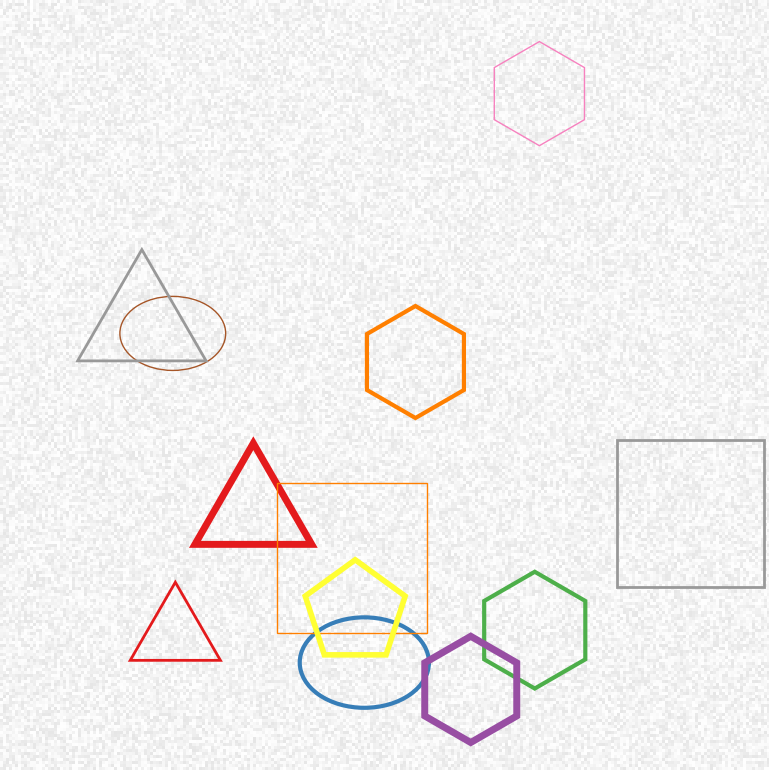[{"shape": "triangle", "thickness": 2.5, "radius": 0.44, "center": [0.329, 0.337]}, {"shape": "triangle", "thickness": 1, "radius": 0.34, "center": [0.228, 0.176]}, {"shape": "oval", "thickness": 1.5, "radius": 0.42, "center": [0.473, 0.14]}, {"shape": "hexagon", "thickness": 1.5, "radius": 0.38, "center": [0.694, 0.182]}, {"shape": "hexagon", "thickness": 2.5, "radius": 0.34, "center": [0.611, 0.105]}, {"shape": "hexagon", "thickness": 1.5, "radius": 0.36, "center": [0.54, 0.53]}, {"shape": "square", "thickness": 0.5, "radius": 0.49, "center": [0.457, 0.275]}, {"shape": "pentagon", "thickness": 2, "radius": 0.34, "center": [0.461, 0.205]}, {"shape": "oval", "thickness": 0.5, "radius": 0.34, "center": [0.224, 0.567]}, {"shape": "hexagon", "thickness": 0.5, "radius": 0.34, "center": [0.7, 0.878]}, {"shape": "square", "thickness": 1, "radius": 0.48, "center": [0.897, 0.333]}, {"shape": "triangle", "thickness": 1, "radius": 0.48, "center": [0.184, 0.579]}]